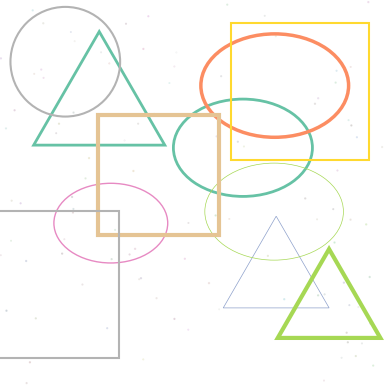[{"shape": "oval", "thickness": 2, "radius": 0.9, "center": [0.631, 0.616]}, {"shape": "triangle", "thickness": 2, "radius": 0.98, "center": [0.258, 0.721]}, {"shape": "oval", "thickness": 2.5, "radius": 0.96, "center": [0.714, 0.778]}, {"shape": "triangle", "thickness": 0.5, "radius": 0.79, "center": [0.717, 0.28]}, {"shape": "oval", "thickness": 1, "radius": 0.74, "center": [0.288, 0.42]}, {"shape": "oval", "thickness": 0.5, "radius": 0.9, "center": [0.712, 0.45]}, {"shape": "triangle", "thickness": 3, "radius": 0.77, "center": [0.855, 0.199]}, {"shape": "square", "thickness": 1.5, "radius": 0.89, "center": [0.779, 0.763]}, {"shape": "square", "thickness": 3, "radius": 0.78, "center": [0.412, 0.546]}, {"shape": "square", "thickness": 1.5, "radius": 0.96, "center": [0.119, 0.261]}, {"shape": "circle", "thickness": 1.5, "radius": 0.71, "center": [0.17, 0.84]}]